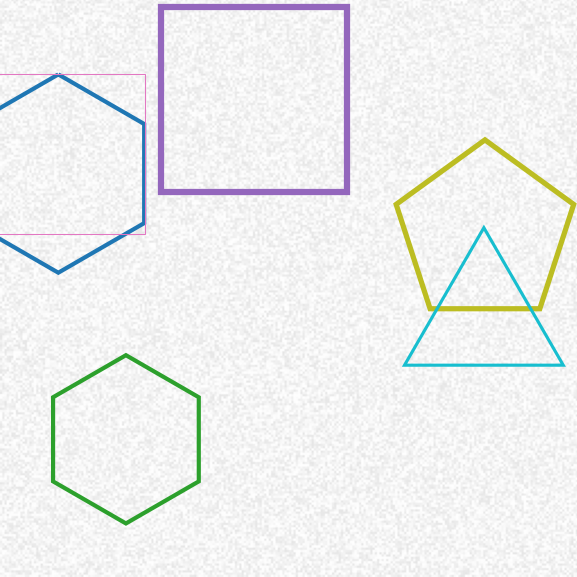[{"shape": "hexagon", "thickness": 2, "radius": 0.86, "center": [0.101, 0.699]}, {"shape": "hexagon", "thickness": 2, "radius": 0.73, "center": [0.218, 0.238]}, {"shape": "square", "thickness": 3, "radius": 0.8, "center": [0.44, 0.827]}, {"shape": "square", "thickness": 0.5, "radius": 0.69, "center": [0.112, 0.733]}, {"shape": "pentagon", "thickness": 2.5, "radius": 0.81, "center": [0.84, 0.595]}, {"shape": "triangle", "thickness": 1.5, "radius": 0.79, "center": [0.838, 0.446]}]